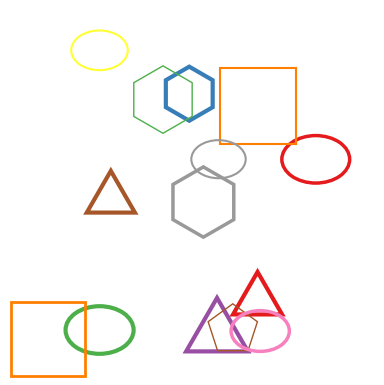[{"shape": "triangle", "thickness": 3, "radius": 0.37, "center": [0.669, 0.22]}, {"shape": "oval", "thickness": 2.5, "radius": 0.44, "center": [0.82, 0.586]}, {"shape": "hexagon", "thickness": 3, "radius": 0.35, "center": [0.492, 0.757]}, {"shape": "oval", "thickness": 3, "radius": 0.44, "center": [0.259, 0.143]}, {"shape": "hexagon", "thickness": 1, "radius": 0.44, "center": [0.423, 0.741]}, {"shape": "triangle", "thickness": 3, "radius": 0.46, "center": [0.564, 0.134]}, {"shape": "square", "thickness": 1.5, "radius": 0.49, "center": [0.67, 0.724]}, {"shape": "square", "thickness": 2, "radius": 0.48, "center": [0.124, 0.119]}, {"shape": "oval", "thickness": 1.5, "radius": 0.37, "center": [0.258, 0.869]}, {"shape": "pentagon", "thickness": 1, "radius": 0.34, "center": [0.605, 0.144]}, {"shape": "triangle", "thickness": 3, "radius": 0.36, "center": [0.288, 0.484]}, {"shape": "oval", "thickness": 2.5, "radius": 0.38, "center": [0.676, 0.14]}, {"shape": "oval", "thickness": 1.5, "radius": 0.35, "center": [0.568, 0.587]}, {"shape": "hexagon", "thickness": 2.5, "radius": 0.46, "center": [0.528, 0.475]}]